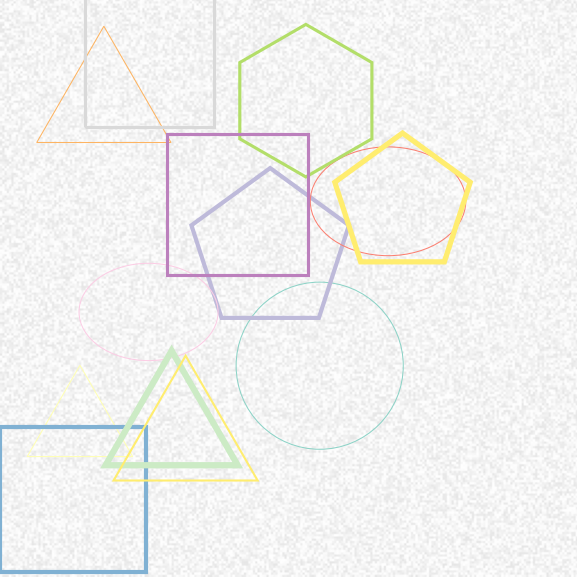[{"shape": "circle", "thickness": 0.5, "radius": 0.72, "center": [0.554, 0.366]}, {"shape": "triangle", "thickness": 0.5, "radius": 0.53, "center": [0.138, 0.261]}, {"shape": "pentagon", "thickness": 2, "radius": 0.72, "center": [0.468, 0.565]}, {"shape": "oval", "thickness": 0.5, "radius": 0.67, "center": [0.672, 0.651]}, {"shape": "square", "thickness": 2, "radius": 0.63, "center": [0.127, 0.134]}, {"shape": "triangle", "thickness": 0.5, "radius": 0.67, "center": [0.18, 0.819]}, {"shape": "hexagon", "thickness": 1.5, "radius": 0.66, "center": [0.53, 0.825]}, {"shape": "oval", "thickness": 0.5, "radius": 0.6, "center": [0.257, 0.459]}, {"shape": "square", "thickness": 1.5, "radius": 0.56, "center": [0.258, 0.891]}, {"shape": "square", "thickness": 1.5, "radius": 0.61, "center": [0.411, 0.645]}, {"shape": "triangle", "thickness": 3, "radius": 0.66, "center": [0.297, 0.26]}, {"shape": "triangle", "thickness": 1, "radius": 0.72, "center": [0.321, 0.239]}, {"shape": "pentagon", "thickness": 2.5, "radius": 0.62, "center": [0.697, 0.645]}]